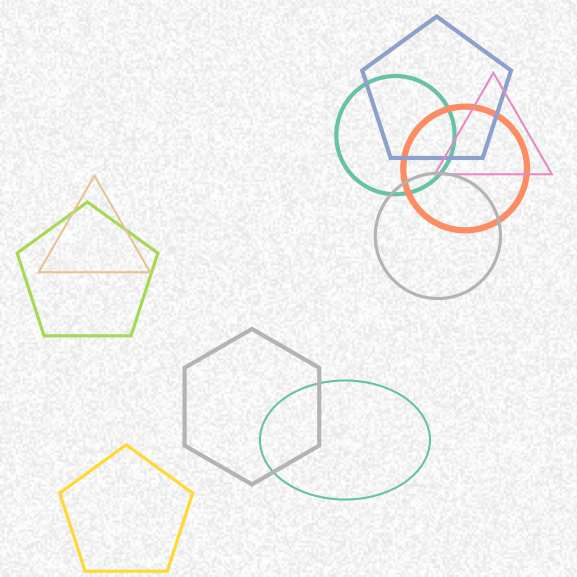[{"shape": "circle", "thickness": 2, "radius": 0.51, "center": [0.685, 0.765]}, {"shape": "oval", "thickness": 1, "radius": 0.74, "center": [0.597, 0.237]}, {"shape": "circle", "thickness": 3, "radius": 0.54, "center": [0.805, 0.707]}, {"shape": "pentagon", "thickness": 2, "radius": 0.68, "center": [0.756, 0.835]}, {"shape": "triangle", "thickness": 1, "radius": 0.59, "center": [0.854, 0.756]}, {"shape": "pentagon", "thickness": 1.5, "radius": 0.64, "center": [0.151, 0.521]}, {"shape": "pentagon", "thickness": 1.5, "radius": 0.6, "center": [0.219, 0.108]}, {"shape": "triangle", "thickness": 1, "radius": 0.56, "center": [0.163, 0.583]}, {"shape": "circle", "thickness": 1.5, "radius": 0.54, "center": [0.758, 0.591]}, {"shape": "hexagon", "thickness": 2, "radius": 0.67, "center": [0.436, 0.295]}]